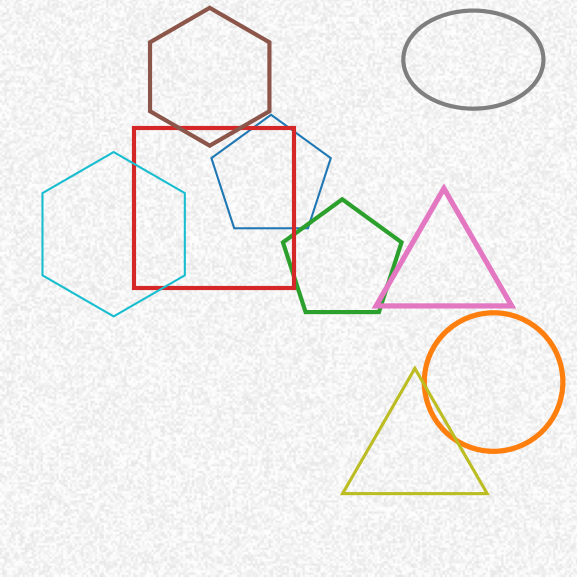[{"shape": "pentagon", "thickness": 1, "radius": 0.54, "center": [0.469, 0.692]}, {"shape": "circle", "thickness": 2.5, "radius": 0.6, "center": [0.855, 0.338]}, {"shape": "pentagon", "thickness": 2, "radius": 0.54, "center": [0.593, 0.546]}, {"shape": "square", "thickness": 2, "radius": 0.69, "center": [0.37, 0.64]}, {"shape": "hexagon", "thickness": 2, "radius": 0.6, "center": [0.363, 0.866]}, {"shape": "triangle", "thickness": 2.5, "radius": 0.68, "center": [0.769, 0.537]}, {"shape": "oval", "thickness": 2, "radius": 0.61, "center": [0.82, 0.896]}, {"shape": "triangle", "thickness": 1.5, "radius": 0.72, "center": [0.718, 0.217]}, {"shape": "hexagon", "thickness": 1, "radius": 0.71, "center": [0.197, 0.594]}]